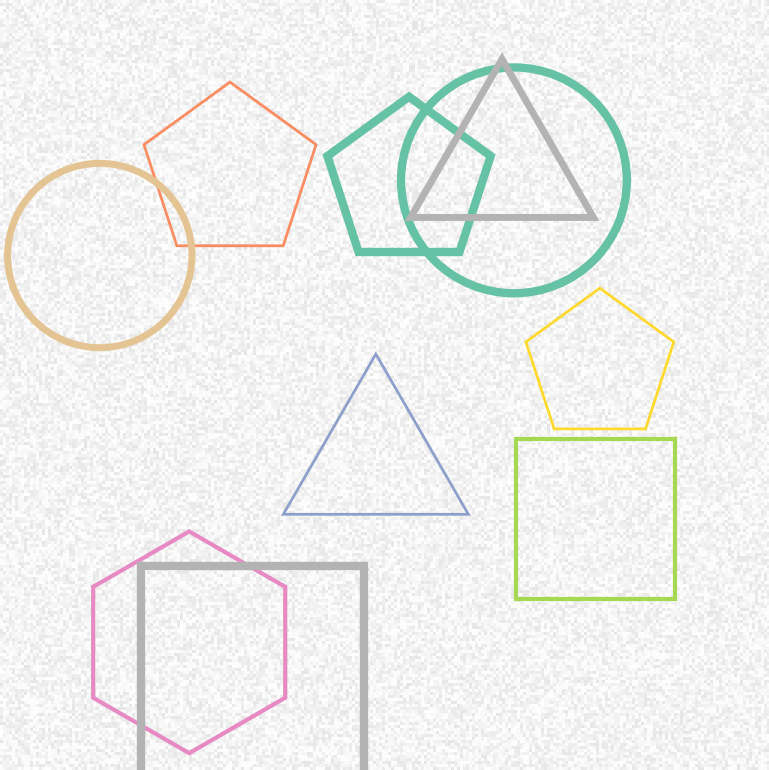[{"shape": "pentagon", "thickness": 3, "radius": 0.56, "center": [0.531, 0.763]}, {"shape": "circle", "thickness": 3, "radius": 0.73, "center": [0.667, 0.766]}, {"shape": "pentagon", "thickness": 1, "radius": 0.59, "center": [0.299, 0.776]}, {"shape": "triangle", "thickness": 1, "radius": 0.69, "center": [0.488, 0.401]}, {"shape": "hexagon", "thickness": 1.5, "radius": 0.72, "center": [0.246, 0.166]}, {"shape": "square", "thickness": 1.5, "radius": 0.52, "center": [0.773, 0.326]}, {"shape": "pentagon", "thickness": 1, "radius": 0.51, "center": [0.779, 0.525]}, {"shape": "circle", "thickness": 2.5, "radius": 0.6, "center": [0.13, 0.668]}, {"shape": "square", "thickness": 3, "radius": 0.72, "center": [0.328, 0.12]}, {"shape": "triangle", "thickness": 2.5, "radius": 0.69, "center": [0.652, 0.786]}]